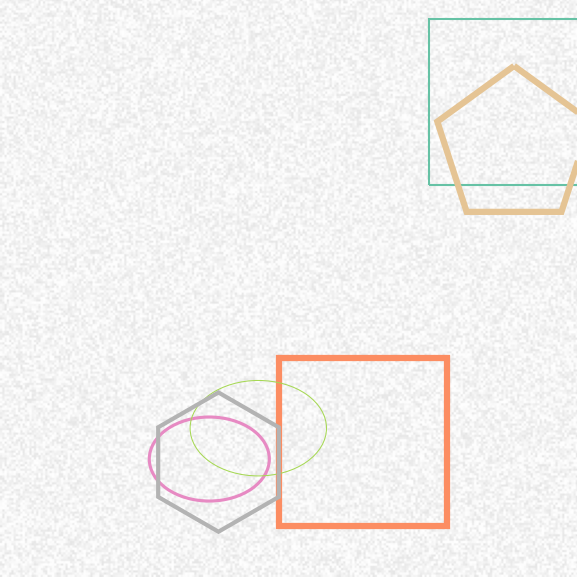[{"shape": "square", "thickness": 1, "radius": 0.72, "center": [0.886, 0.822]}, {"shape": "square", "thickness": 3, "radius": 0.73, "center": [0.629, 0.234]}, {"shape": "oval", "thickness": 1.5, "radius": 0.52, "center": [0.362, 0.204]}, {"shape": "oval", "thickness": 0.5, "radius": 0.59, "center": [0.447, 0.258]}, {"shape": "pentagon", "thickness": 3, "radius": 0.7, "center": [0.89, 0.745]}, {"shape": "hexagon", "thickness": 2, "radius": 0.6, "center": [0.378, 0.199]}]